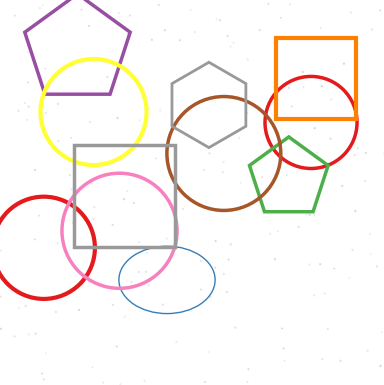[{"shape": "circle", "thickness": 3, "radius": 0.66, "center": [0.114, 0.356]}, {"shape": "circle", "thickness": 2.5, "radius": 0.6, "center": [0.808, 0.682]}, {"shape": "oval", "thickness": 1, "radius": 0.62, "center": [0.434, 0.273]}, {"shape": "pentagon", "thickness": 2.5, "radius": 0.54, "center": [0.75, 0.537]}, {"shape": "pentagon", "thickness": 2.5, "radius": 0.72, "center": [0.201, 0.872]}, {"shape": "square", "thickness": 3, "radius": 0.52, "center": [0.821, 0.796]}, {"shape": "circle", "thickness": 3, "radius": 0.69, "center": [0.243, 0.709]}, {"shape": "circle", "thickness": 2.5, "radius": 0.74, "center": [0.581, 0.601]}, {"shape": "circle", "thickness": 2.5, "radius": 0.75, "center": [0.31, 0.401]}, {"shape": "square", "thickness": 2.5, "radius": 0.66, "center": [0.324, 0.491]}, {"shape": "hexagon", "thickness": 2, "radius": 0.55, "center": [0.543, 0.727]}]